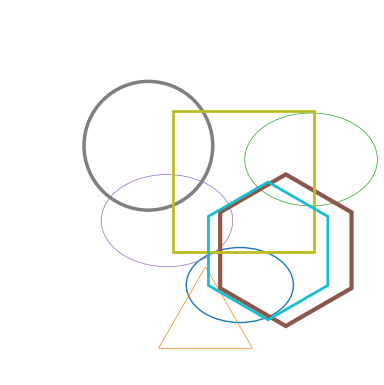[{"shape": "oval", "thickness": 1, "radius": 0.7, "center": [0.623, 0.26]}, {"shape": "triangle", "thickness": 0.5, "radius": 0.71, "center": [0.534, 0.166]}, {"shape": "oval", "thickness": 0.5, "radius": 0.86, "center": [0.808, 0.586]}, {"shape": "oval", "thickness": 0.5, "radius": 0.85, "center": [0.434, 0.427]}, {"shape": "hexagon", "thickness": 3, "radius": 0.98, "center": [0.742, 0.35]}, {"shape": "circle", "thickness": 2.5, "radius": 0.84, "center": [0.385, 0.621]}, {"shape": "square", "thickness": 2, "radius": 0.92, "center": [0.634, 0.529]}, {"shape": "hexagon", "thickness": 2, "radius": 0.9, "center": [0.696, 0.348]}]